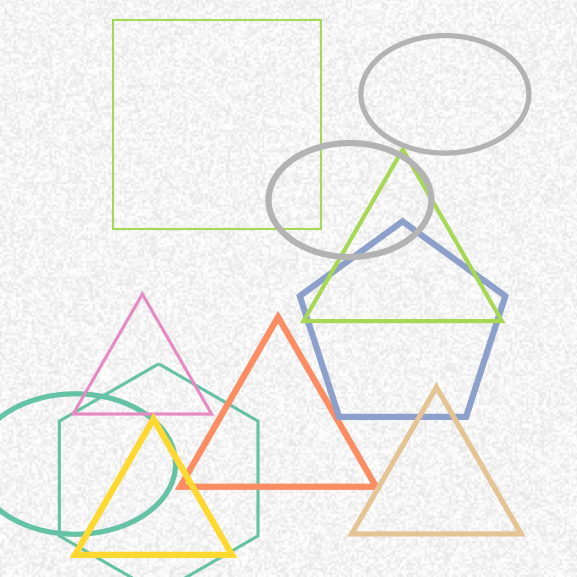[{"shape": "hexagon", "thickness": 1.5, "radius": 0.99, "center": [0.275, 0.171]}, {"shape": "oval", "thickness": 2.5, "radius": 0.87, "center": [0.13, 0.196]}, {"shape": "triangle", "thickness": 3, "radius": 0.98, "center": [0.482, 0.254]}, {"shape": "pentagon", "thickness": 3, "radius": 0.94, "center": [0.697, 0.429]}, {"shape": "triangle", "thickness": 1.5, "radius": 0.69, "center": [0.247, 0.351]}, {"shape": "square", "thickness": 1, "radius": 0.9, "center": [0.376, 0.783]}, {"shape": "triangle", "thickness": 2, "radius": 0.99, "center": [0.697, 0.542]}, {"shape": "triangle", "thickness": 3, "radius": 0.78, "center": [0.266, 0.117]}, {"shape": "triangle", "thickness": 2.5, "radius": 0.85, "center": [0.756, 0.159]}, {"shape": "oval", "thickness": 3, "radius": 0.7, "center": [0.606, 0.653]}, {"shape": "oval", "thickness": 2.5, "radius": 0.73, "center": [0.77, 0.836]}]